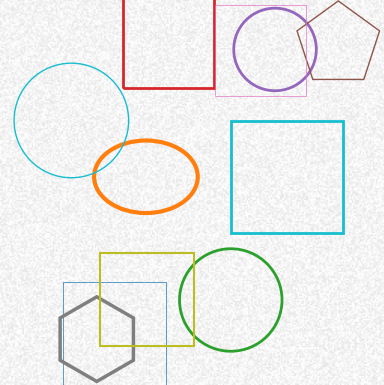[{"shape": "square", "thickness": 0.5, "radius": 0.67, "center": [0.297, 0.134]}, {"shape": "oval", "thickness": 3, "radius": 0.67, "center": [0.379, 0.541]}, {"shape": "circle", "thickness": 2, "radius": 0.67, "center": [0.599, 0.221]}, {"shape": "square", "thickness": 2, "radius": 0.59, "center": [0.438, 0.889]}, {"shape": "circle", "thickness": 2, "radius": 0.54, "center": [0.714, 0.872]}, {"shape": "pentagon", "thickness": 1, "radius": 0.56, "center": [0.879, 0.885]}, {"shape": "square", "thickness": 0.5, "radius": 0.59, "center": [0.675, 0.87]}, {"shape": "hexagon", "thickness": 2.5, "radius": 0.55, "center": [0.251, 0.119]}, {"shape": "square", "thickness": 1.5, "radius": 0.61, "center": [0.382, 0.222]}, {"shape": "square", "thickness": 2, "radius": 0.73, "center": [0.747, 0.541]}, {"shape": "circle", "thickness": 1, "radius": 0.74, "center": [0.185, 0.687]}]